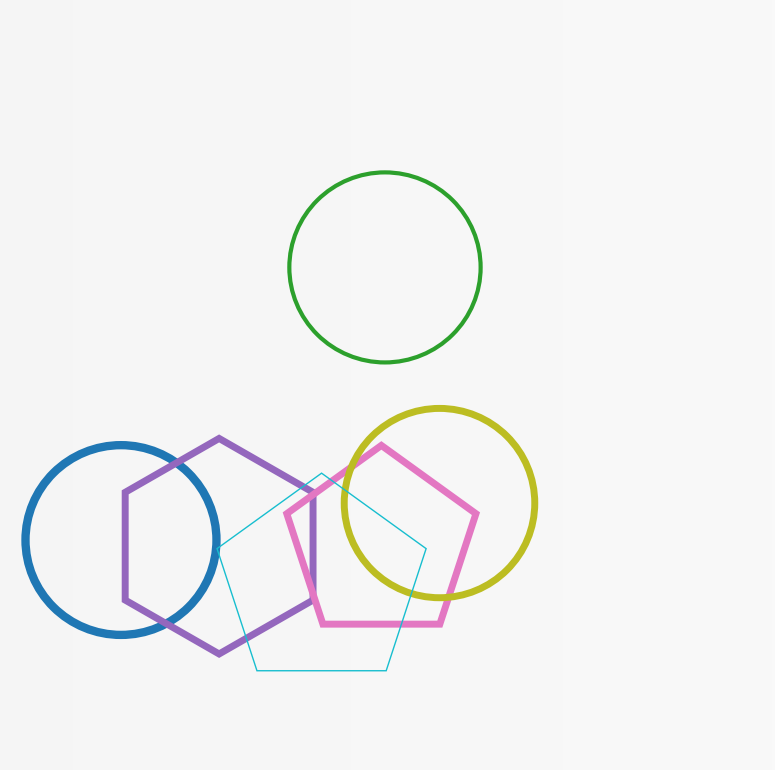[{"shape": "circle", "thickness": 3, "radius": 0.62, "center": [0.156, 0.299]}, {"shape": "circle", "thickness": 1.5, "radius": 0.62, "center": [0.497, 0.653]}, {"shape": "hexagon", "thickness": 2.5, "radius": 0.7, "center": [0.283, 0.291]}, {"shape": "pentagon", "thickness": 2.5, "radius": 0.64, "center": [0.492, 0.293]}, {"shape": "circle", "thickness": 2.5, "radius": 0.61, "center": [0.567, 0.347]}, {"shape": "pentagon", "thickness": 0.5, "radius": 0.71, "center": [0.415, 0.244]}]